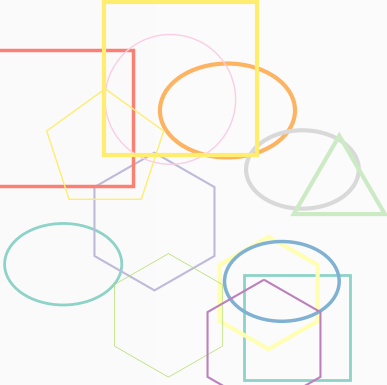[{"shape": "square", "thickness": 2, "radius": 0.68, "center": [0.767, 0.149]}, {"shape": "oval", "thickness": 2, "radius": 0.76, "center": [0.163, 0.314]}, {"shape": "hexagon", "thickness": 3, "radius": 0.73, "center": [0.693, 0.239]}, {"shape": "hexagon", "thickness": 1.5, "radius": 0.89, "center": [0.399, 0.425]}, {"shape": "square", "thickness": 2.5, "radius": 0.88, "center": [0.168, 0.694]}, {"shape": "oval", "thickness": 2.5, "radius": 0.74, "center": [0.727, 0.269]}, {"shape": "oval", "thickness": 3, "radius": 0.87, "center": [0.587, 0.713]}, {"shape": "hexagon", "thickness": 0.5, "radius": 0.8, "center": [0.435, 0.181]}, {"shape": "circle", "thickness": 1, "radius": 0.84, "center": [0.439, 0.742]}, {"shape": "oval", "thickness": 3, "radius": 0.73, "center": [0.78, 0.56]}, {"shape": "hexagon", "thickness": 1.5, "radius": 0.84, "center": [0.681, 0.105]}, {"shape": "triangle", "thickness": 3, "radius": 0.68, "center": [0.876, 0.512]}, {"shape": "pentagon", "thickness": 1, "radius": 0.79, "center": [0.271, 0.611]}, {"shape": "square", "thickness": 3, "radius": 0.99, "center": [0.466, 0.797]}]